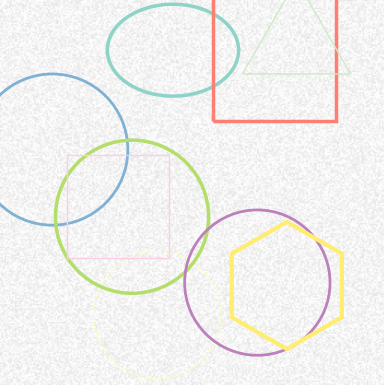[{"shape": "oval", "thickness": 2.5, "radius": 0.85, "center": [0.449, 0.87]}, {"shape": "circle", "thickness": 0.5, "radius": 0.83, "center": [0.409, 0.181]}, {"shape": "square", "thickness": 2.5, "radius": 0.8, "center": [0.713, 0.846]}, {"shape": "circle", "thickness": 2, "radius": 0.98, "center": [0.136, 0.612]}, {"shape": "circle", "thickness": 2.5, "radius": 0.99, "center": [0.343, 0.437]}, {"shape": "square", "thickness": 1, "radius": 0.67, "center": [0.306, 0.463]}, {"shape": "circle", "thickness": 2, "radius": 0.94, "center": [0.668, 0.266]}, {"shape": "triangle", "thickness": 1, "radius": 0.81, "center": [0.77, 0.889]}, {"shape": "hexagon", "thickness": 3, "radius": 0.83, "center": [0.745, 0.259]}]